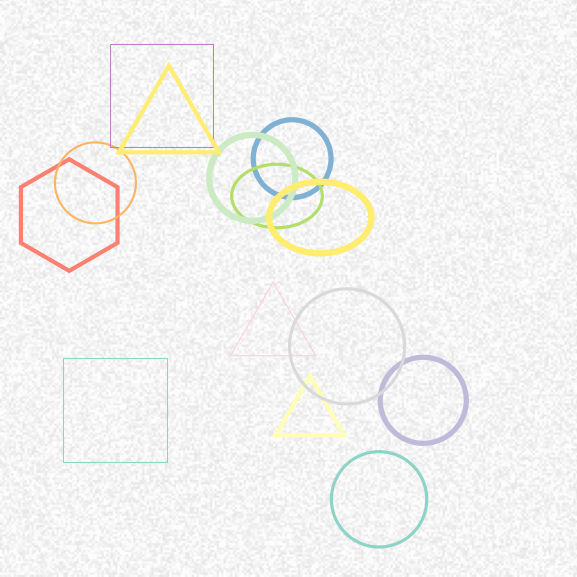[{"shape": "square", "thickness": 0.5, "radius": 0.45, "center": [0.199, 0.289]}, {"shape": "circle", "thickness": 1.5, "radius": 0.41, "center": [0.656, 0.135]}, {"shape": "triangle", "thickness": 2, "radius": 0.34, "center": [0.537, 0.28]}, {"shape": "circle", "thickness": 2.5, "radius": 0.37, "center": [0.733, 0.306]}, {"shape": "hexagon", "thickness": 2, "radius": 0.48, "center": [0.12, 0.627]}, {"shape": "circle", "thickness": 2.5, "radius": 0.34, "center": [0.506, 0.724]}, {"shape": "circle", "thickness": 1, "radius": 0.35, "center": [0.165, 0.682]}, {"shape": "oval", "thickness": 1.5, "radius": 0.39, "center": [0.48, 0.66]}, {"shape": "triangle", "thickness": 0.5, "radius": 0.43, "center": [0.473, 0.426]}, {"shape": "circle", "thickness": 1.5, "radius": 0.5, "center": [0.601, 0.399]}, {"shape": "square", "thickness": 0.5, "radius": 0.45, "center": [0.28, 0.834]}, {"shape": "circle", "thickness": 3, "radius": 0.37, "center": [0.437, 0.691]}, {"shape": "triangle", "thickness": 2, "radius": 0.5, "center": [0.292, 0.785]}, {"shape": "oval", "thickness": 3, "radius": 0.44, "center": [0.555, 0.623]}]